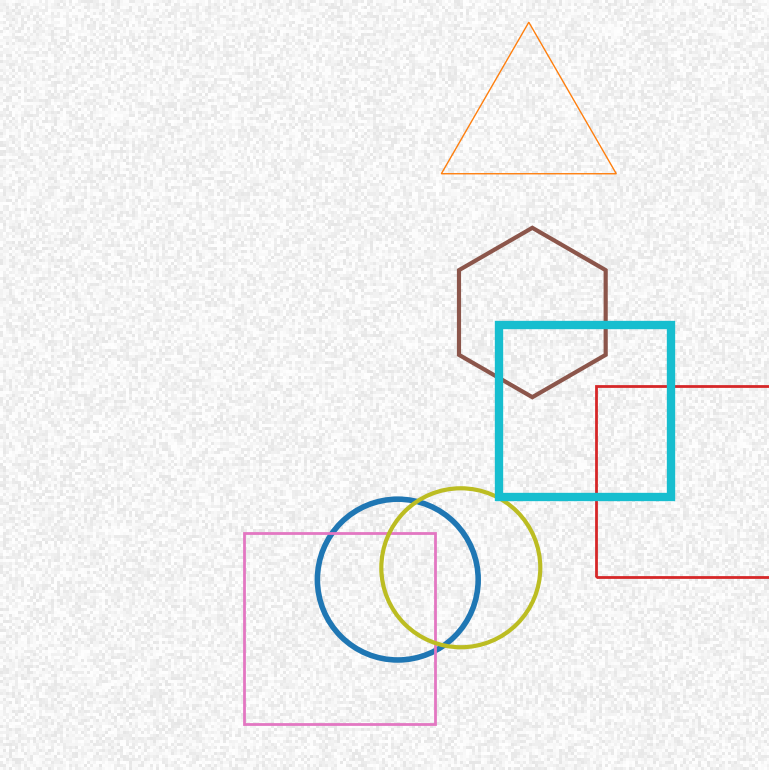[{"shape": "circle", "thickness": 2, "radius": 0.52, "center": [0.517, 0.247]}, {"shape": "triangle", "thickness": 0.5, "radius": 0.66, "center": [0.687, 0.84]}, {"shape": "square", "thickness": 1, "radius": 0.62, "center": [0.898, 0.374]}, {"shape": "hexagon", "thickness": 1.5, "radius": 0.55, "center": [0.691, 0.594]}, {"shape": "square", "thickness": 1, "radius": 0.62, "center": [0.441, 0.184]}, {"shape": "circle", "thickness": 1.5, "radius": 0.52, "center": [0.598, 0.263]}, {"shape": "square", "thickness": 3, "radius": 0.56, "center": [0.76, 0.467]}]